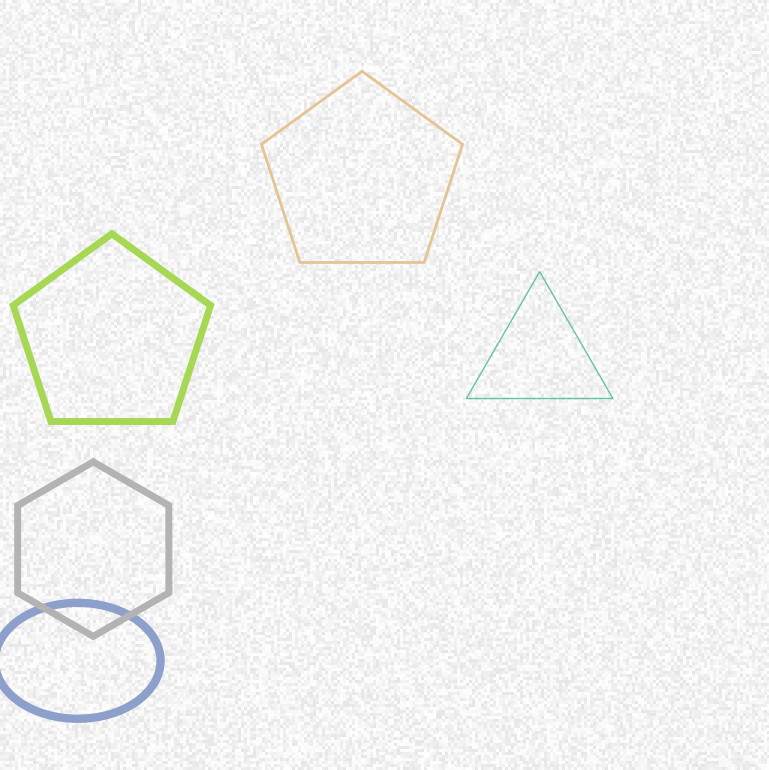[{"shape": "triangle", "thickness": 0.5, "radius": 0.55, "center": [0.701, 0.537]}, {"shape": "oval", "thickness": 3, "radius": 0.54, "center": [0.101, 0.142]}, {"shape": "pentagon", "thickness": 2.5, "radius": 0.67, "center": [0.145, 0.562]}, {"shape": "pentagon", "thickness": 1, "radius": 0.69, "center": [0.47, 0.77]}, {"shape": "hexagon", "thickness": 2.5, "radius": 0.57, "center": [0.121, 0.287]}]